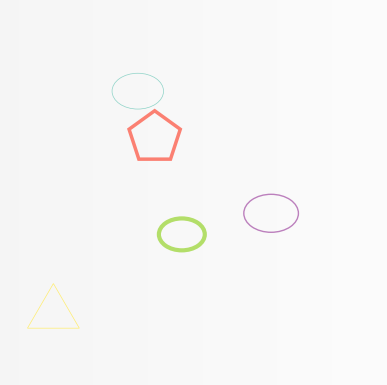[{"shape": "oval", "thickness": 0.5, "radius": 0.33, "center": [0.356, 0.763]}, {"shape": "pentagon", "thickness": 2.5, "radius": 0.35, "center": [0.399, 0.643]}, {"shape": "oval", "thickness": 3, "radius": 0.3, "center": [0.469, 0.391]}, {"shape": "oval", "thickness": 1, "radius": 0.35, "center": [0.7, 0.446]}, {"shape": "triangle", "thickness": 0.5, "radius": 0.39, "center": [0.138, 0.186]}]